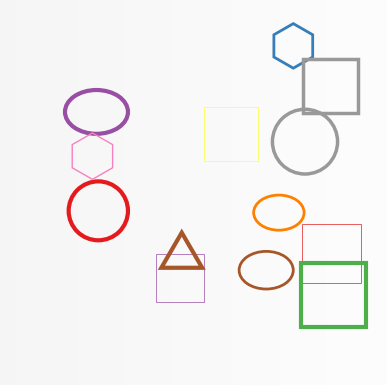[{"shape": "square", "thickness": 0.5, "radius": 0.38, "center": [0.855, 0.342]}, {"shape": "circle", "thickness": 3, "radius": 0.38, "center": [0.254, 0.452]}, {"shape": "hexagon", "thickness": 2, "radius": 0.29, "center": [0.757, 0.881]}, {"shape": "square", "thickness": 3, "radius": 0.42, "center": [0.86, 0.234]}, {"shape": "oval", "thickness": 3, "radius": 0.41, "center": [0.249, 0.709]}, {"shape": "square", "thickness": 0.5, "radius": 0.31, "center": [0.464, 0.279]}, {"shape": "oval", "thickness": 2, "radius": 0.33, "center": [0.72, 0.448]}, {"shape": "square", "thickness": 0.5, "radius": 0.35, "center": [0.596, 0.652]}, {"shape": "triangle", "thickness": 3, "radius": 0.3, "center": [0.469, 0.335]}, {"shape": "oval", "thickness": 2, "radius": 0.35, "center": [0.687, 0.298]}, {"shape": "hexagon", "thickness": 1, "radius": 0.3, "center": [0.238, 0.594]}, {"shape": "circle", "thickness": 2.5, "radius": 0.42, "center": [0.787, 0.632]}, {"shape": "square", "thickness": 2.5, "radius": 0.35, "center": [0.853, 0.777]}]